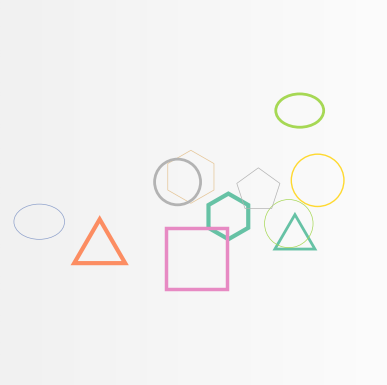[{"shape": "triangle", "thickness": 2, "radius": 0.3, "center": [0.761, 0.383]}, {"shape": "hexagon", "thickness": 3, "radius": 0.3, "center": [0.589, 0.438]}, {"shape": "triangle", "thickness": 3, "radius": 0.38, "center": [0.257, 0.355]}, {"shape": "oval", "thickness": 0.5, "radius": 0.33, "center": [0.101, 0.424]}, {"shape": "square", "thickness": 2.5, "radius": 0.39, "center": [0.508, 0.329]}, {"shape": "oval", "thickness": 2, "radius": 0.31, "center": [0.773, 0.713]}, {"shape": "circle", "thickness": 0.5, "radius": 0.31, "center": [0.745, 0.419]}, {"shape": "circle", "thickness": 1, "radius": 0.34, "center": [0.82, 0.532]}, {"shape": "hexagon", "thickness": 0.5, "radius": 0.34, "center": [0.493, 0.541]}, {"shape": "circle", "thickness": 2, "radius": 0.3, "center": [0.458, 0.527]}, {"shape": "pentagon", "thickness": 0.5, "radius": 0.29, "center": [0.667, 0.506]}]